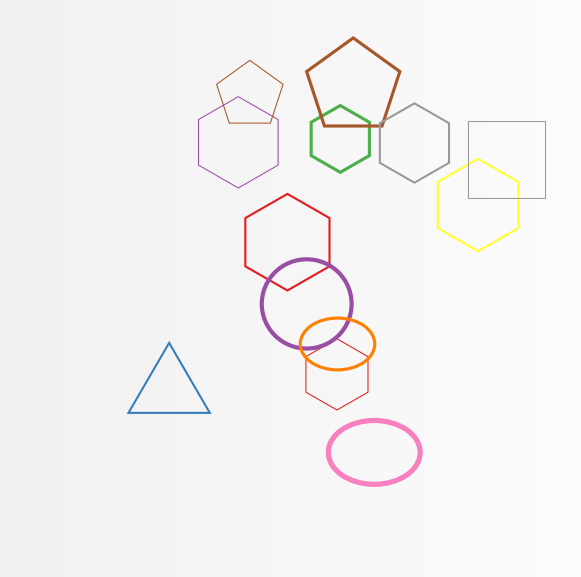[{"shape": "hexagon", "thickness": 1, "radius": 0.42, "center": [0.494, 0.58]}, {"shape": "hexagon", "thickness": 0.5, "radius": 0.31, "center": [0.58, 0.351]}, {"shape": "triangle", "thickness": 1, "radius": 0.4, "center": [0.291, 0.325]}, {"shape": "hexagon", "thickness": 1.5, "radius": 0.29, "center": [0.585, 0.759]}, {"shape": "circle", "thickness": 2, "radius": 0.39, "center": [0.528, 0.473]}, {"shape": "hexagon", "thickness": 0.5, "radius": 0.4, "center": [0.41, 0.753]}, {"shape": "oval", "thickness": 1.5, "radius": 0.32, "center": [0.581, 0.404]}, {"shape": "hexagon", "thickness": 1, "radius": 0.4, "center": [0.823, 0.644]}, {"shape": "pentagon", "thickness": 0.5, "radius": 0.3, "center": [0.43, 0.835]}, {"shape": "pentagon", "thickness": 1.5, "radius": 0.42, "center": [0.608, 0.849]}, {"shape": "oval", "thickness": 2.5, "radius": 0.4, "center": [0.644, 0.216]}, {"shape": "square", "thickness": 0.5, "radius": 0.33, "center": [0.871, 0.724]}, {"shape": "hexagon", "thickness": 1, "radius": 0.34, "center": [0.713, 0.752]}]